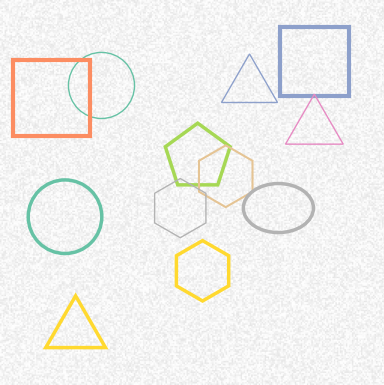[{"shape": "circle", "thickness": 2.5, "radius": 0.48, "center": [0.169, 0.437]}, {"shape": "circle", "thickness": 1, "radius": 0.43, "center": [0.264, 0.778]}, {"shape": "square", "thickness": 3, "radius": 0.5, "center": [0.134, 0.745]}, {"shape": "triangle", "thickness": 1, "radius": 0.42, "center": [0.648, 0.776]}, {"shape": "square", "thickness": 3, "radius": 0.45, "center": [0.816, 0.84]}, {"shape": "triangle", "thickness": 1, "radius": 0.43, "center": [0.816, 0.669]}, {"shape": "pentagon", "thickness": 2.5, "radius": 0.44, "center": [0.514, 0.591]}, {"shape": "hexagon", "thickness": 2.5, "radius": 0.39, "center": [0.526, 0.297]}, {"shape": "triangle", "thickness": 2.5, "radius": 0.45, "center": [0.196, 0.142]}, {"shape": "hexagon", "thickness": 1.5, "radius": 0.4, "center": [0.586, 0.542]}, {"shape": "hexagon", "thickness": 1, "radius": 0.38, "center": [0.468, 0.459]}, {"shape": "oval", "thickness": 2.5, "radius": 0.46, "center": [0.723, 0.46]}]